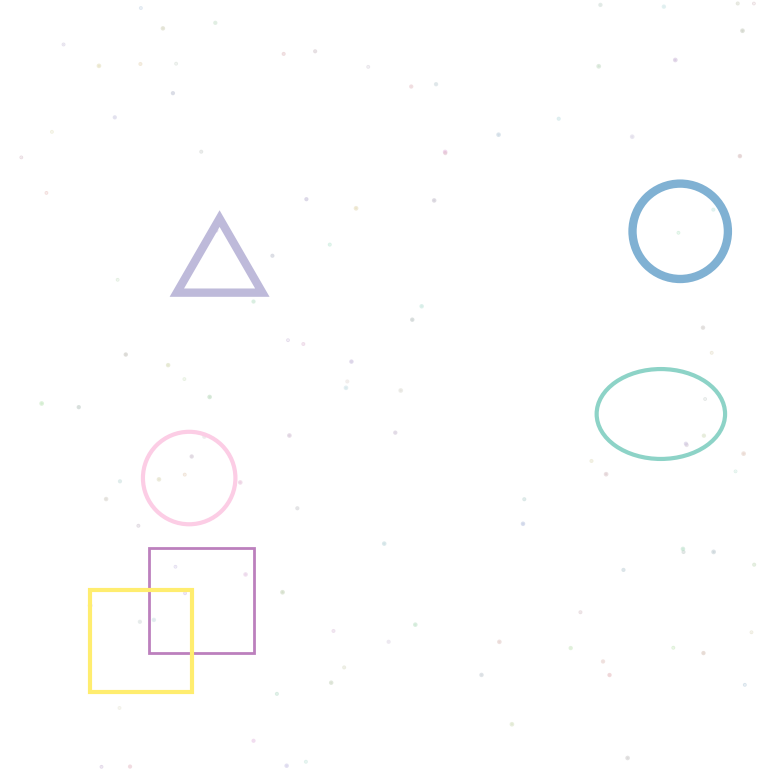[{"shape": "oval", "thickness": 1.5, "radius": 0.42, "center": [0.858, 0.462]}, {"shape": "triangle", "thickness": 3, "radius": 0.32, "center": [0.285, 0.652]}, {"shape": "circle", "thickness": 3, "radius": 0.31, "center": [0.883, 0.7]}, {"shape": "circle", "thickness": 1.5, "radius": 0.3, "center": [0.246, 0.379]}, {"shape": "square", "thickness": 1, "radius": 0.34, "center": [0.262, 0.22]}, {"shape": "square", "thickness": 1.5, "radius": 0.33, "center": [0.183, 0.168]}]